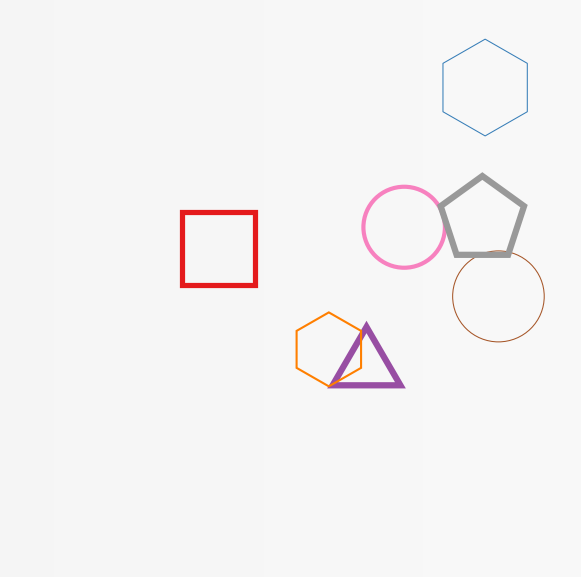[{"shape": "square", "thickness": 2.5, "radius": 0.32, "center": [0.376, 0.569]}, {"shape": "hexagon", "thickness": 0.5, "radius": 0.42, "center": [0.835, 0.848]}, {"shape": "triangle", "thickness": 3, "radius": 0.34, "center": [0.631, 0.366]}, {"shape": "hexagon", "thickness": 1, "radius": 0.32, "center": [0.566, 0.394]}, {"shape": "circle", "thickness": 0.5, "radius": 0.39, "center": [0.858, 0.486]}, {"shape": "circle", "thickness": 2, "radius": 0.35, "center": [0.695, 0.606]}, {"shape": "pentagon", "thickness": 3, "radius": 0.38, "center": [0.83, 0.619]}]